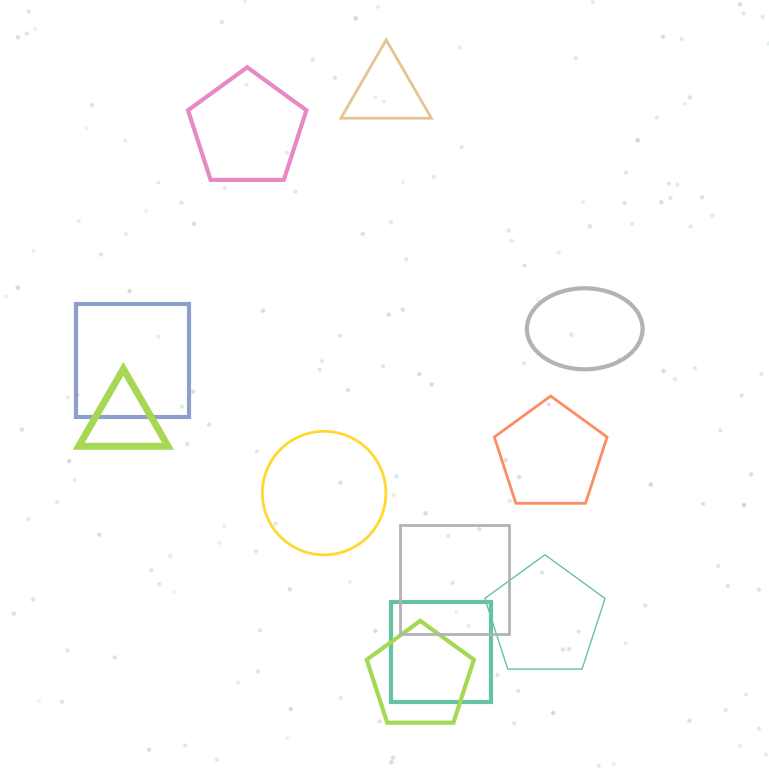[{"shape": "pentagon", "thickness": 0.5, "radius": 0.41, "center": [0.708, 0.197]}, {"shape": "square", "thickness": 1.5, "radius": 0.32, "center": [0.573, 0.153]}, {"shape": "pentagon", "thickness": 1, "radius": 0.38, "center": [0.715, 0.409]}, {"shape": "square", "thickness": 1.5, "radius": 0.37, "center": [0.172, 0.532]}, {"shape": "pentagon", "thickness": 1.5, "radius": 0.4, "center": [0.321, 0.832]}, {"shape": "triangle", "thickness": 2.5, "radius": 0.34, "center": [0.16, 0.454]}, {"shape": "pentagon", "thickness": 1.5, "radius": 0.37, "center": [0.546, 0.121]}, {"shape": "circle", "thickness": 1, "radius": 0.4, "center": [0.421, 0.36]}, {"shape": "triangle", "thickness": 1, "radius": 0.34, "center": [0.502, 0.88]}, {"shape": "oval", "thickness": 1.5, "radius": 0.38, "center": [0.759, 0.573]}, {"shape": "square", "thickness": 1, "radius": 0.35, "center": [0.59, 0.247]}]